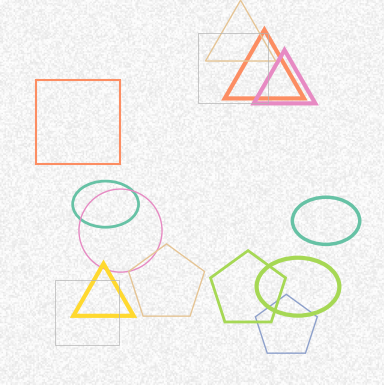[{"shape": "oval", "thickness": 2.5, "radius": 0.44, "center": [0.847, 0.426]}, {"shape": "oval", "thickness": 2, "radius": 0.43, "center": [0.274, 0.47]}, {"shape": "square", "thickness": 1.5, "radius": 0.55, "center": [0.203, 0.683]}, {"shape": "triangle", "thickness": 3, "radius": 0.59, "center": [0.687, 0.804]}, {"shape": "pentagon", "thickness": 1, "radius": 0.42, "center": [0.744, 0.151]}, {"shape": "triangle", "thickness": 3, "radius": 0.46, "center": [0.739, 0.778]}, {"shape": "circle", "thickness": 1, "radius": 0.54, "center": [0.313, 0.401]}, {"shape": "oval", "thickness": 3, "radius": 0.54, "center": [0.774, 0.255]}, {"shape": "pentagon", "thickness": 2, "radius": 0.51, "center": [0.644, 0.247]}, {"shape": "triangle", "thickness": 3, "radius": 0.45, "center": [0.269, 0.225]}, {"shape": "pentagon", "thickness": 1, "radius": 0.52, "center": [0.433, 0.263]}, {"shape": "triangle", "thickness": 1, "radius": 0.53, "center": [0.625, 0.894]}, {"shape": "square", "thickness": 0.5, "radius": 0.42, "center": [0.226, 0.188]}, {"shape": "square", "thickness": 0.5, "radius": 0.45, "center": [0.605, 0.822]}]